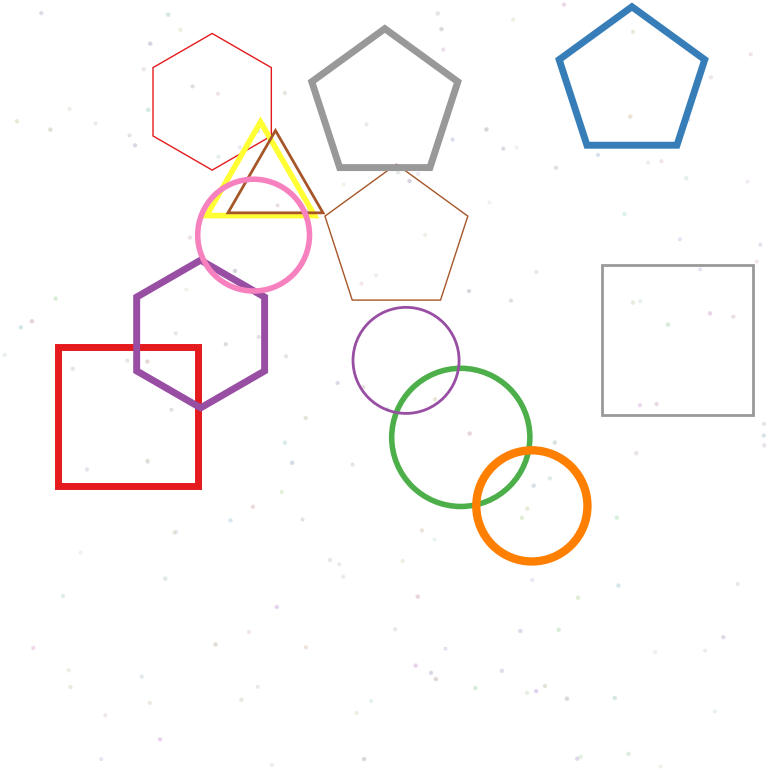[{"shape": "square", "thickness": 2.5, "radius": 0.45, "center": [0.166, 0.459]}, {"shape": "hexagon", "thickness": 0.5, "radius": 0.44, "center": [0.276, 0.868]}, {"shape": "pentagon", "thickness": 2.5, "radius": 0.5, "center": [0.821, 0.892]}, {"shape": "circle", "thickness": 2, "radius": 0.45, "center": [0.598, 0.432]}, {"shape": "hexagon", "thickness": 2.5, "radius": 0.48, "center": [0.261, 0.566]}, {"shape": "circle", "thickness": 1, "radius": 0.34, "center": [0.527, 0.532]}, {"shape": "circle", "thickness": 3, "radius": 0.36, "center": [0.691, 0.343]}, {"shape": "triangle", "thickness": 2, "radius": 0.41, "center": [0.338, 0.761]}, {"shape": "pentagon", "thickness": 0.5, "radius": 0.49, "center": [0.515, 0.689]}, {"shape": "triangle", "thickness": 1, "radius": 0.36, "center": [0.358, 0.759]}, {"shape": "circle", "thickness": 2, "radius": 0.36, "center": [0.329, 0.695]}, {"shape": "pentagon", "thickness": 2.5, "radius": 0.5, "center": [0.5, 0.863]}, {"shape": "square", "thickness": 1, "radius": 0.49, "center": [0.88, 0.558]}]